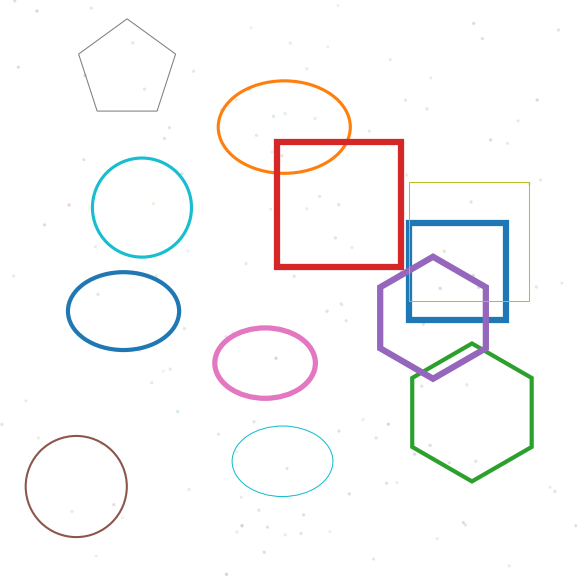[{"shape": "oval", "thickness": 2, "radius": 0.48, "center": [0.214, 0.46]}, {"shape": "square", "thickness": 3, "radius": 0.42, "center": [0.792, 0.53]}, {"shape": "oval", "thickness": 1.5, "radius": 0.57, "center": [0.492, 0.779]}, {"shape": "hexagon", "thickness": 2, "radius": 0.6, "center": [0.817, 0.285]}, {"shape": "square", "thickness": 3, "radius": 0.54, "center": [0.587, 0.645]}, {"shape": "hexagon", "thickness": 3, "radius": 0.53, "center": [0.75, 0.449]}, {"shape": "circle", "thickness": 1, "radius": 0.44, "center": [0.132, 0.157]}, {"shape": "oval", "thickness": 2.5, "radius": 0.44, "center": [0.459, 0.37]}, {"shape": "pentagon", "thickness": 0.5, "radius": 0.44, "center": [0.22, 0.878]}, {"shape": "square", "thickness": 0.5, "radius": 0.52, "center": [0.812, 0.581]}, {"shape": "circle", "thickness": 1.5, "radius": 0.43, "center": [0.246, 0.64]}, {"shape": "oval", "thickness": 0.5, "radius": 0.44, "center": [0.489, 0.2]}]